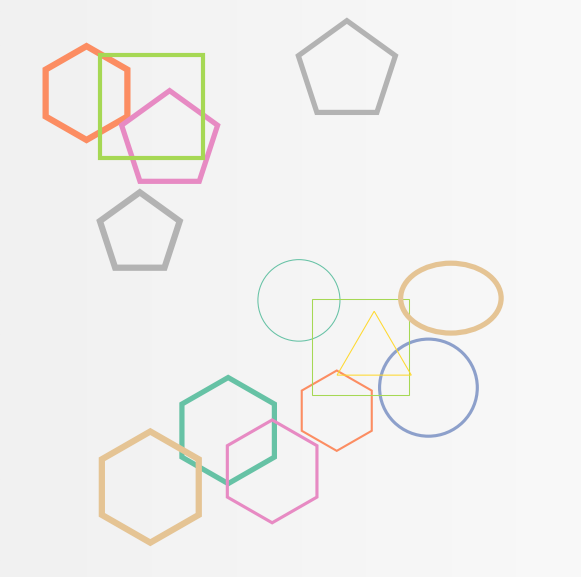[{"shape": "circle", "thickness": 0.5, "radius": 0.35, "center": [0.514, 0.479]}, {"shape": "hexagon", "thickness": 2.5, "radius": 0.46, "center": [0.393, 0.254]}, {"shape": "hexagon", "thickness": 3, "radius": 0.41, "center": [0.149, 0.838]}, {"shape": "hexagon", "thickness": 1, "radius": 0.35, "center": [0.579, 0.288]}, {"shape": "circle", "thickness": 1.5, "radius": 0.42, "center": [0.737, 0.328]}, {"shape": "hexagon", "thickness": 1.5, "radius": 0.45, "center": [0.468, 0.183]}, {"shape": "pentagon", "thickness": 2.5, "radius": 0.43, "center": [0.292, 0.755]}, {"shape": "square", "thickness": 0.5, "radius": 0.42, "center": [0.62, 0.398]}, {"shape": "square", "thickness": 2, "radius": 0.45, "center": [0.261, 0.815]}, {"shape": "triangle", "thickness": 0.5, "radius": 0.37, "center": [0.644, 0.386]}, {"shape": "oval", "thickness": 2.5, "radius": 0.43, "center": [0.776, 0.483]}, {"shape": "hexagon", "thickness": 3, "radius": 0.48, "center": [0.259, 0.156]}, {"shape": "pentagon", "thickness": 3, "radius": 0.36, "center": [0.241, 0.594]}, {"shape": "pentagon", "thickness": 2.5, "radius": 0.44, "center": [0.597, 0.875]}]